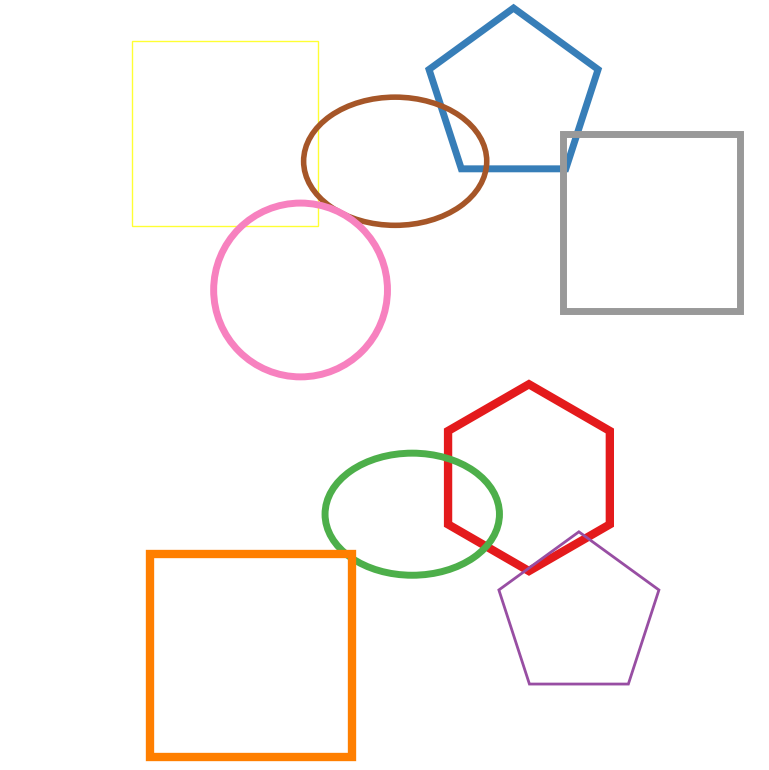[{"shape": "hexagon", "thickness": 3, "radius": 0.61, "center": [0.687, 0.38]}, {"shape": "pentagon", "thickness": 2.5, "radius": 0.58, "center": [0.667, 0.874]}, {"shape": "oval", "thickness": 2.5, "radius": 0.57, "center": [0.535, 0.332]}, {"shape": "pentagon", "thickness": 1, "radius": 0.55, "center": [0.752, 0.2]}, {"shape": "square", "thickness": 3, "radius": 0.66, "center": [0.326, 0.149]}, {"shape": "square", "thickness": 0.5, "radius": 0.6, "center": [0.292, 0.827]}, {"shape": "oval", "thickness": 2, "radius": 0.59, "center": [0.513, 0.791]}, {"shape": "circle", "thickness": 2.5, "radius": 0.56, "center": [0.39, 0.623]}, {"shape": "square", "thickness": 2.5, "radius": 0.57, "center": [0.847, 0.711]}]